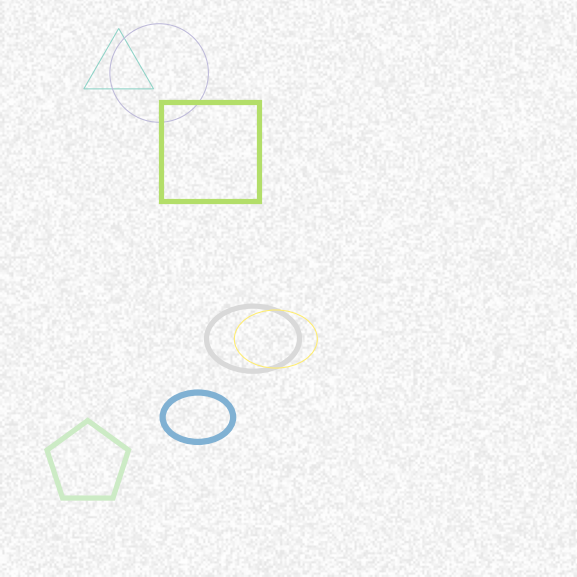[{"shape": "triangle", "thickness": 0.5, "radius": 0.35, "center": [0.206, 0.88]}, {"shape": "circle", "thickness": 0.5, "radius": 0.43, "center": [0.276, 0.873]}, {"shape": "oval", "thickness": 3, "radius": 0.31, "center": [0.343, 0.277]}, {"shape": "square", "thickness": 2.5, "radius": 0.43, "center": [0.364, 0.737]}, {"shape": "oval", "thickness": 2.5, "radius": 0.4, "center": [0.438, 0.413]}, {"shape": "pentagon", "thickness": 2.5, "radius": 0.37, "center": [0.152, 0.197]}, {"shape": "oval", "thickness": 0.5, "radius": 0.36, "center": [0.478, 0.412]}]